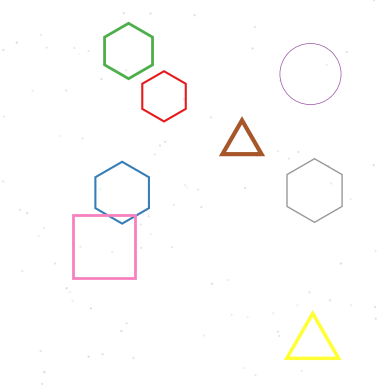[{"shape": "hexagon", "thickness": 1.5, "radius": 0.33, "center": [0.426, 0.75]}, {"shape": "hexagon", "thickness": 1.5, "radius": 0.4, "center": [0.317, 0.5]}, {"shape": "hexagon", "thickness": 2, "radius": 0.36, "center": [0.334, 0.868]}, {"shape": "circle", "thickness": 0.5, "radius": 0.4, "center": [0.806, 0.808]}, {"shape": "triangle", "thickness": 2.5, "radius": 0.39, "center": [0.812, 0.108]}, {"shape": "triangle", "thickness": 3, "radius": 0.29, "center": [0.629, 0.629]}, {"shape": "square", "thickness": 2, "radius": 0.4, "center": [0.269, 0.36]}, {"shape": "hexagon", "thickness": 1, "radius": 0.41, "center": [0.817, 0.505]}]